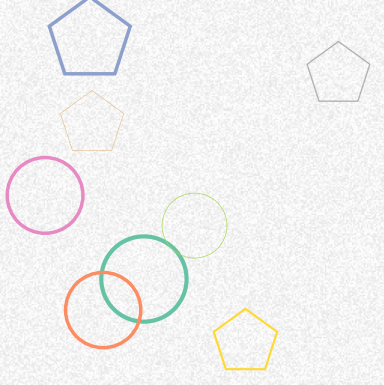[{"shape": "circle", "thickness": 3, "radius": 0.55, "center": [0.374, 0.275]}, {"shape": "circle", "thickness": 2.5, "radius": 0.49, "center": [0.268, 0.195]}, {"shape": "pentagon", "thickness": 2.5, "radius": 0.55, "center": [0.233, 0.898]}, {"shape": "circle", "thickness": 2.5, "radius": 0.49, "center": [0.117, 0.492]}, {"shape": "circle", "thickness": 0.5, "radius": 0.42, "center": [0.505, 0.414]}, {"shape": "pentagon", "thickness": 1.5, "radius": 0.43, "center": [0.638, 0.111]}, {"shape": "pentagon", "thickness": 0.5, "radius": 0.43, "center": [0.239, 0.679]}, {"shape": "pentagon", "thickness": 1, "radius": 0.43, "center": [0.879, 0.807]}]